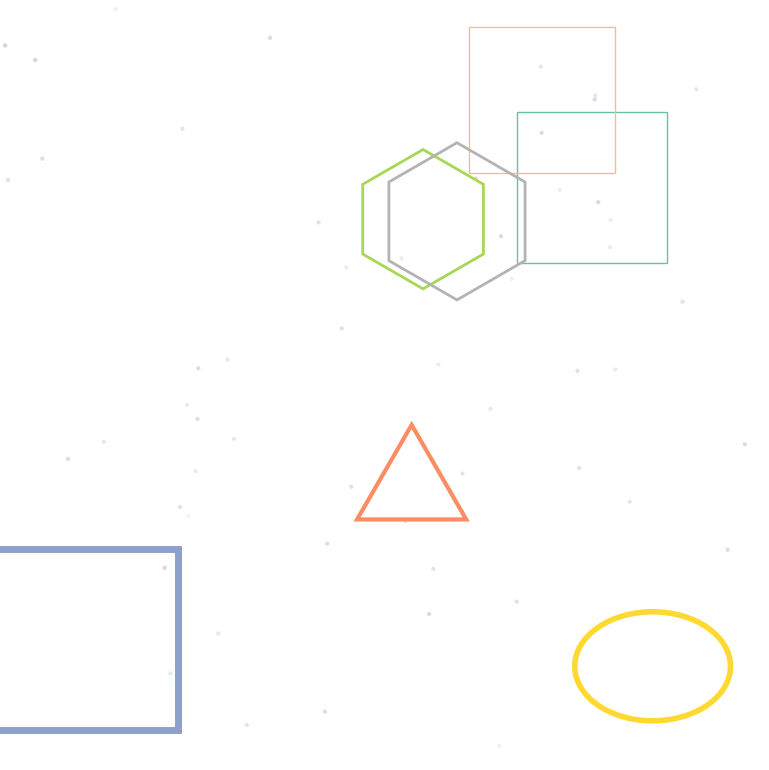[{"shape": "square", "thickness": 0.5, "radius": 0.49, "center": [0.769, 0.756]}, {"shape": "triangle", "thickness": 1.5, "radius": 0.41, "center": [0.535, 0.366]}, {"shape": "square", "thickness": 2.5, "radius": 0.59, "center": [0.114, 0.169]}, {"shape": "hexagon", "thickness": 1, "radius": 0.45, "center": [0.549, 0.715]}, {"shape": "oval", "thickness": 2, "radius": 0.51, "center": [0.848, 0.135]}, {"shape": "square", "thickness": 0.5, "radius": 0.47, "center": [0.704, 0.87]}, {"shape": "hexagon", "thickness": 1, "radius": 0.51, "center": [0.593, 0.713]}]